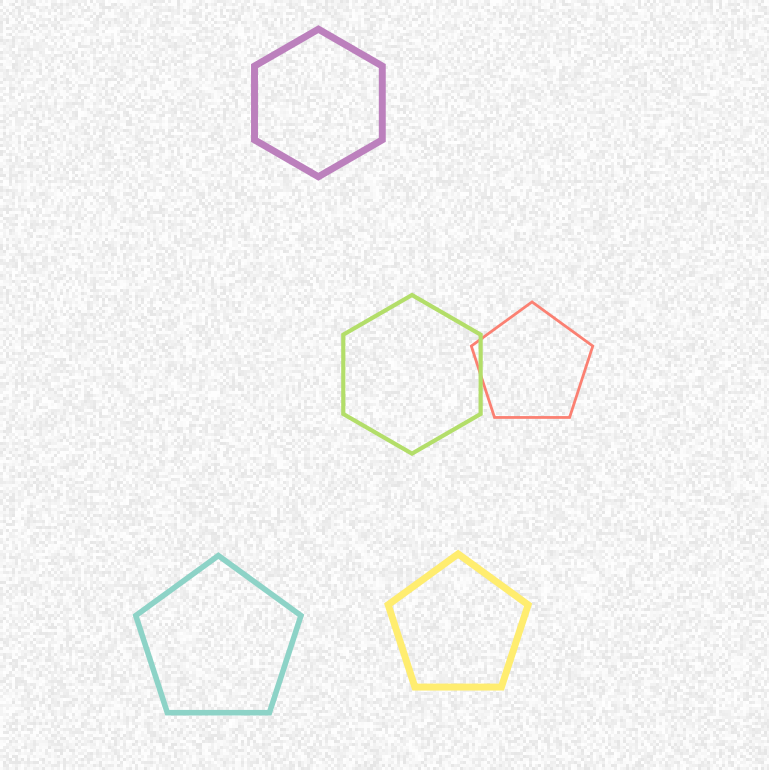[{"shape": "pentagon", "thickness": 2, "radius": 0.56, "center": [0.284, 0.166]}, {"shape": "pentagon", "thickness": 1, "radius": 0.41, "center": [0.691, 0.525]}, {"shape": "hexagon", "thickness": 1.5, "radius": 0.51, "center": [0.535, 0.514]}, {"shape": "hexagon", "thickness": 2.5, "radius": 0.48, "center": [0.413, 0.866]}, {"shape": "pentagon", "thickness": 2.5, "radius": 0.48, "center": [0.595, 0.185]}]